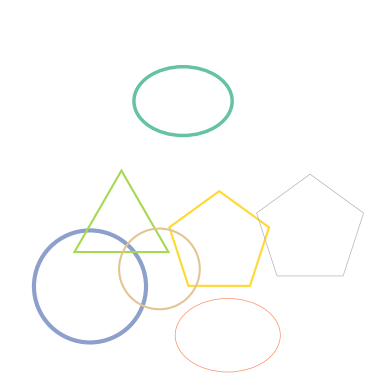[{"shape": "oval", "thickness": 2.5, "radius": 0.64, "center": [0.475, 0.737]}, {"shape": "oval", "thickness": 0.5, "radius": 0.68, "center": [0.592, 0.129]}, {"shape": "circle", "thickness": 3, "radius": 0.73, "center": [0.234, 0.256]}, {"shape": "triangle", "thickness": 1.5, "radius": 0.71, "center": [0.315, 0.416]}, {"shape": "pentagon", "thickness": 1.5, "radius": 0.68, "center": [0.569, 0.368]}, {"shape": "circle", "thickness": 1.5, "radius": 0.52, "center": [0.414, 0.301]}, {"shape": "pentagon", "thickness": 0.5, "radius": 0.73, "center": [0.805, 0.401]}]